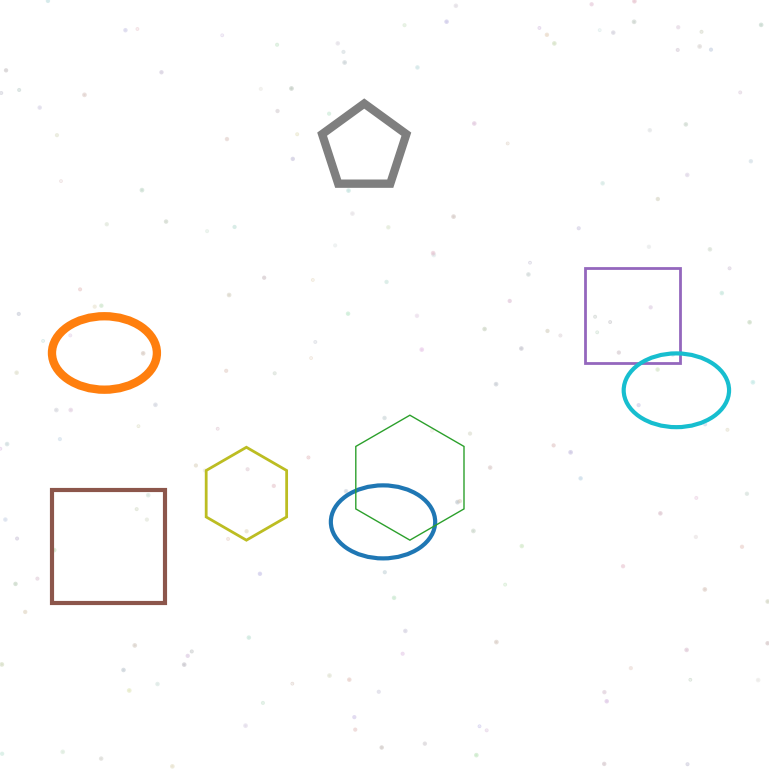[{"shape": "oval", "thickness": 1.5, "radius": 0.34, "center": [0.497, 0.322]}, {"shape": "oval", "thickness": 3, "radius": 0.34, "center": [0.136, 0.542]}, {"shape": "hexagon", "thickness": 0.5, "radius": 0.41, "center": [0.532, 0.38]}, {"shape": "square", "thickness": 1, "radius": 0.31, "center": [0.822, 0.59]}, {"shape": "square", "thickness": 1.5, "radius": 0.37, "center": [0.14, 0.29]}, {"shape": "pentagon", "thickness": 3, "radius": 0.29, "center": [0.473, 0.808]}, {"shape": "hexagon", "thickness": 1, "radius": 0.3, "center": [0.32, 0.359]}, {"shape": "oval", "thickness": 1.5, "radius": 0.34, "center": [0.878, 0.493]}]